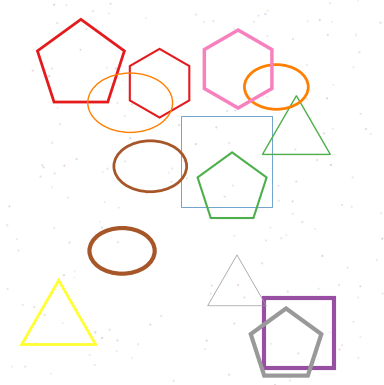[{"shape": "pentagon", "thickness": 2, "radius": 0.59, "center": [0.21, 0.831]}, {"shape": "hexagon", "thickness": 1.5, "radius": 0.45, "center": [0.414, 0.784]}, {"shape": "square", "thickness": 0.5, "radius": 0.59, "center": [0.589, 0.581]}, {"shape": "triangle", "thickness": 1, "radius": 0.51, "center": [0.77, 0.65]}, {"shape": "pentagon", "thickness": 1.5, "radius": 0.47, "center": [0.603, 0.51]}, {"shape": "square", "thickness": 3, "radius": 0.45, "center": [0.777, 0.135]}, {"shape": "oval", "thickness": 1, "radius": 0.55, "center": [0.338, 0.733]}, {"shape": "oval", "thickness": 2, "radius": 0.41, "center": [0.718, 0.774]}, {"shape": "triangle", "thickness": 2, "radius": 0.56, "center": [0.152, 0.161]}, {"shape": "oval", "thickness": 2, "radius": 0.47, "center": [0.39, 0.568]}, {"shape": "oval", "thickness": 3, "radius": 0.42, "center": [0.317, 0.348]}, {"shape": "hexagon", "thickness": 2.5, "radius": 0.51, "center": [0.619, 0.821]}, {"shape": "pentagon", "thickness": 3, "radius": 0.48, "center": [0.743, 0.102]}, {"shape": "triangle", "thickness": 0.5, "radius": 0.44, "center": [0.616, 0.25]}]